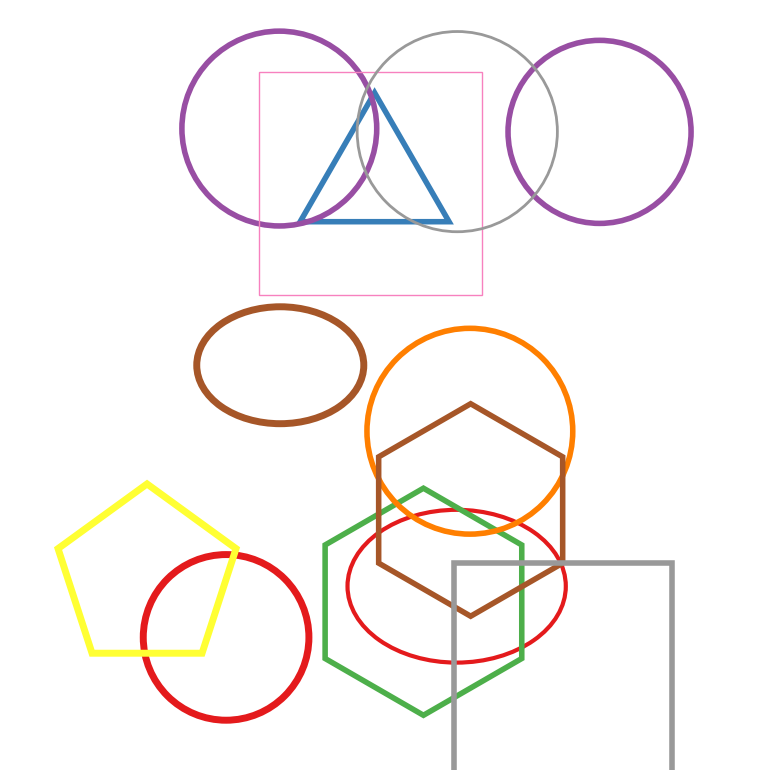[{"shape": "circle", "thickness": 2.5, "radius": 0.54, "center": [0.294, 0.172]}, {"shape": "oval", "thickness": 1.5, "radius": 0.71, "center": [0.593, 0.239]}, {"shape": "triangle", "thickness": 2, "radius": 0.56, "center": [0.486, 0.768]}, {"shape": "hexagon", "thickness": 2, "radius": 0.74, "center": [0.55, 0.219]}, {"shape": "circle", "thickness": 2, "radius": 0.59, "center": [0.779, 0.829]}, {"shape": "circle", "thickness": 2, "radius": 0.63, "center": [0.363, 0.833]}, {"shape": "circle", "thickness": 2, "radius": 0.67, "center": [0.61, 0.44]}, {"shape": "pentagon", "thickness": 2.5, "radius": 0.61, "center": [0.191, 0.25]}, {"shape": "hexagon", "thickness": 2, "radius": 0.69, "center": [0.611, 0.338]}, {"shape": "oval", "thickness": 2.5, "radius": 0.54, "center": [0.364, 0.526]}, {"shape": "square", "thickness": 0.5, "radius": 0.73, "center": [0.481, 0.762]}, {"shape": "circle", "thickness": 1, "radius": 0.65, "center": [0.594, 0.829]}, {"shape": "square", "thickness": 2, "radius": 0.71, "center": [0.731, 0.128]}]